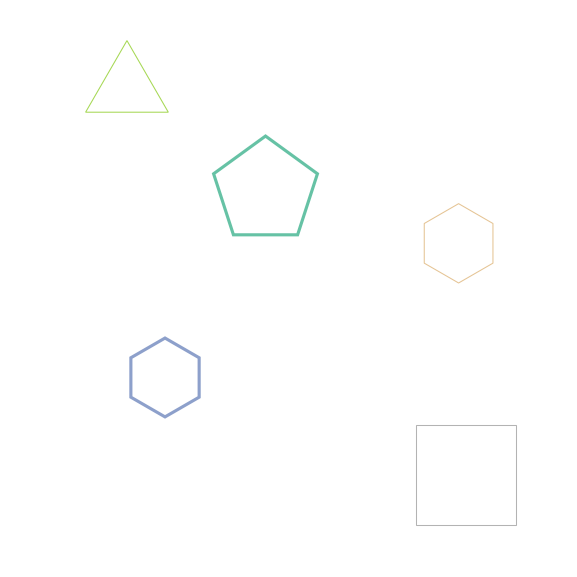[{"shape": "pentagon", "thickness": 1.5, "radius": 0.47, "center": [0.46, 0.669]}, {"shape": "hexagon", "thickness": 1.5, "radius": 0.34, "center": [0.286, 0.346]}, {"shape": "triangle", "thickness": 0.5, "radius": 0.41, "center": [0.22, 0.846]}, {"shape": "hexagon", "thickness": 0.5, "radius": 0.34, "center": [0.794, 0.578]}, {"shape": "square", "thickness": 0.5, "radius": 0.43, "center": [0.806, 0.176]}]